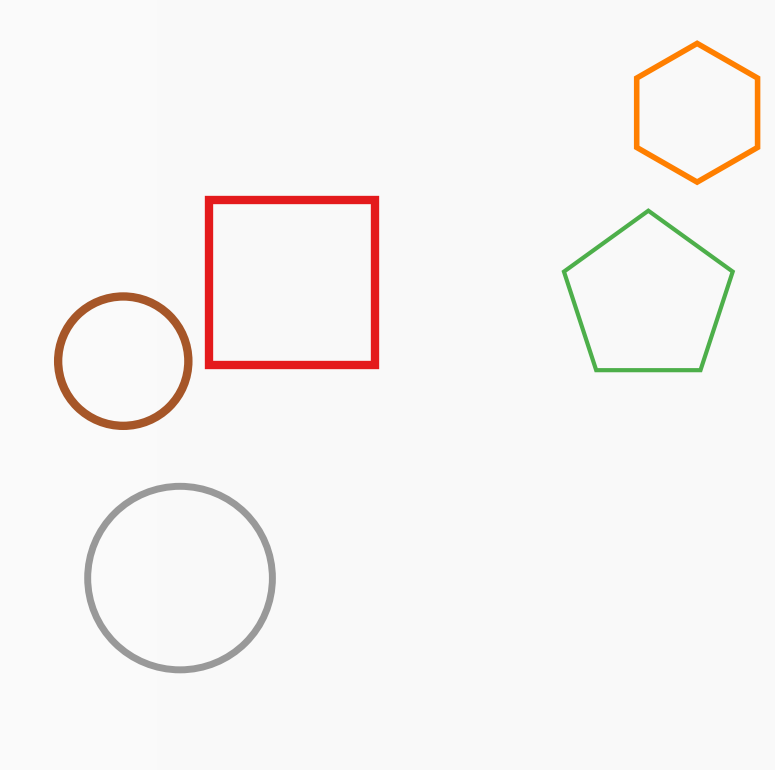[{"shape": "square", "thickness": 3, "radius": 0.54, "center": [0.377, 0.633]}, {"shape": "pentagon", "thickness": 1.5, "radius": 0.57, "center": [0.837, 0.612]}, {"shape": "hexagon", "thickness": 2, "radius": 0.45, "center": [0.9, 0.854]}, {"shape": "circle", "thickness": 3, "radius": 0.42, "center": [0.159, 0.531]}, {"shape": "circle", "thickness": 2.5, "radius": 0.6, "center": [0.232, 0.249]}]